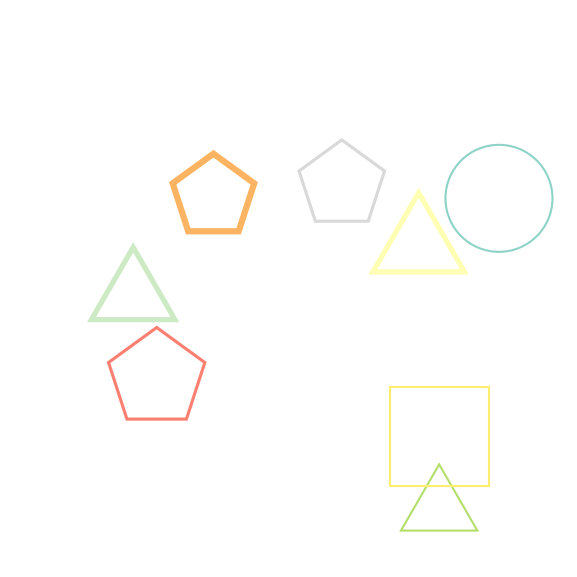[{"shape": "circle", "thickness": 1, "radius": 0.46, "center": [0.864, 0.656]}, {"shape": "triangle", "thickness": 2.5, "radius": 0.46, "center": [0.725, 0.574]}, {"shape": "pentagon", "thickness": 1.5, "radius": 0.44, "center": [0.271, 0.344]}, {"shape": "pentagon", "thickness": 3, "radius": 0.37, "center": [0.37, 0.659]}, {"shape": "triangle", "thickness": 1, "radius": 0.38, "center": [0.76, 0.119]}, {"shape": "pentagon", "thickness": 1.5, "radius": 0.39, "center": [0.592, 0.679]}, {"shape": "triangle", "thickness": 2.5, "radius": 0.42, "center": [0.231, 0.487]}, {"shape": "square", "thickness": 1, "radius": 0.43, "center": [0.761, 0.243]}]